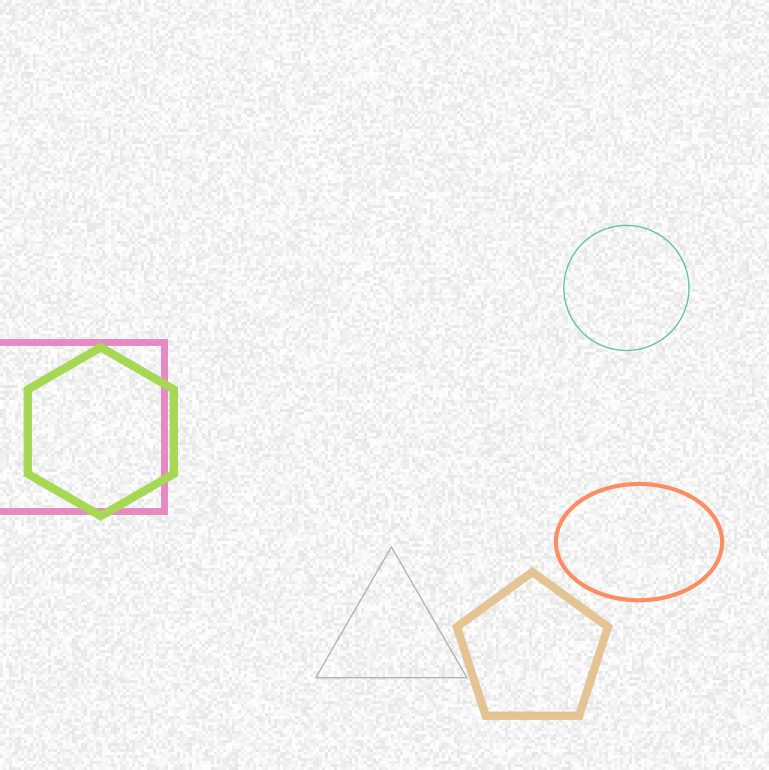[{"shape": "circle", "thickness": 0.5, "radius": 0.41, "center": [0.814, 0.626]}, {"shape": "oval", "thickness": 1.5, "radius": 0.54, "center": [0.83, 0.296]}, {"shape": "square", "thickness": 2.5, "radius": 0.55, "center": [0.103, 0.447]}, {"shape": "hexagon", "thickness": 3, "radius": 0.55, "center": [0.131, 0.439]}, {"shape": "pentagon", "thickness": 3, "radius": 0.52, "center": [0.691, 0.154]}, {"shape": "triangle", "thickness": 0.5, "radius": 0.57, "center": [0.508, 0.177]}]